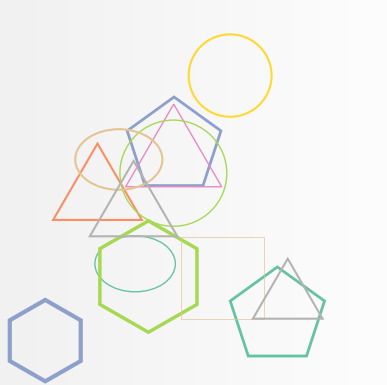[{"shape": "pentagon", "thickness": 2, "radius": 0.64, "center": [0.716, 0.179]}, {"shape": "oval", "thickness": 1, "radius": 0.52, "center": [0.349, 0.315]}, {"shape": "triangle", "thickness": 1.5, "radius": 0.66, "center": [0.252, 0.495]}, {"shape": "hexagon", "thickness": 3, "radius": 0.53, "center": [0.117, 0.115]}, {"shape": "pentagon", "thickness": 2, "radius": 0.64, "center": [0.449, 0.621]}, {"shape": "triangle", "thickness": 1, "radius": 0.72, "center": [0.448, 0.586]}, {"shape": "circle", "thickness": 1, "radius": 0.69, "center": [0.447, 0.55]}, {"shape": "hexagon", "thickness": 2.5, "radius": 0.72, "center": [0.383, 0.282]}, {"shape": "circle", "thickness": 1.5, "radius": 0.54, "center": [0.594, 0.804]}, {"shape": "square", "thickness": 0.5, "radius": 0.54, "center": [0.573, 0.279]}, {"shape": "oval", "thickness": 1.5, "radius": 0.56, "center": [0.307, 0.586]}, {"shape": "triangle", "thickness": 1.5, "radius": 0.52, "center": [0.743, 0.224]}, {"shape": "triangle", "thickness": 1.5, "radius": 0.65, "center": [0.345, 0.451]}]